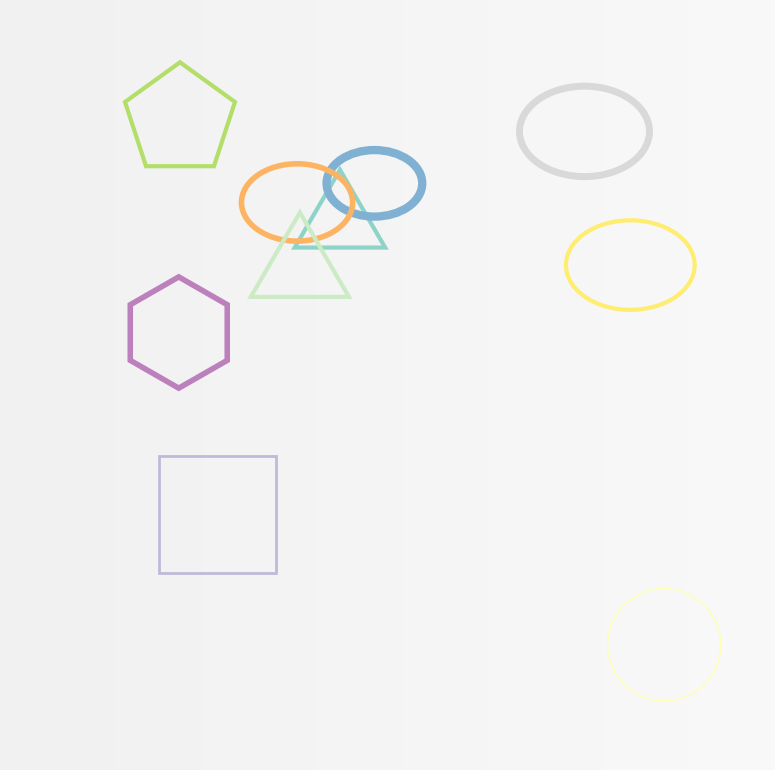[{"shape": "triangle", "thickness": 1.5, "radius": 0.34, "center": [0.439, 0.712]}, {"shape": "circle", "thickness": 0.5, "radius": 0.36, "center": [0.857, 0.163]}, {"shape": "square", "thickness": 1, "radius": 0.38, "center": [0.281, 0.332]}, {"shape": "oval", "thickness": 3, "radius": 0.31, "center": [0.483, 0.762]}, {"shape": "oval", "thickness": 2, "radius": 0.36, "center": [0.383, 0.737]}, {"shape": "pentagon", "thickness": 1.5, "radius": 0.37, "center": [0.232, 0.844]}, {"shape": "oval", "thickness": 2.5, "radius": 0.42, "center": [0.754, 0.829]}, {"shape": "hexagon", "thickness": 2, "radius": 0.36, "center": [0.231, 0.568]}, {"shape": "triangle", "thickness": 1.5, "radius": 0.37, "center": [0.387, 0.651]}, {"shape": "oval", "thickness": 1.5, "radius": 0.42, "center": [0.813, 0.656]}]